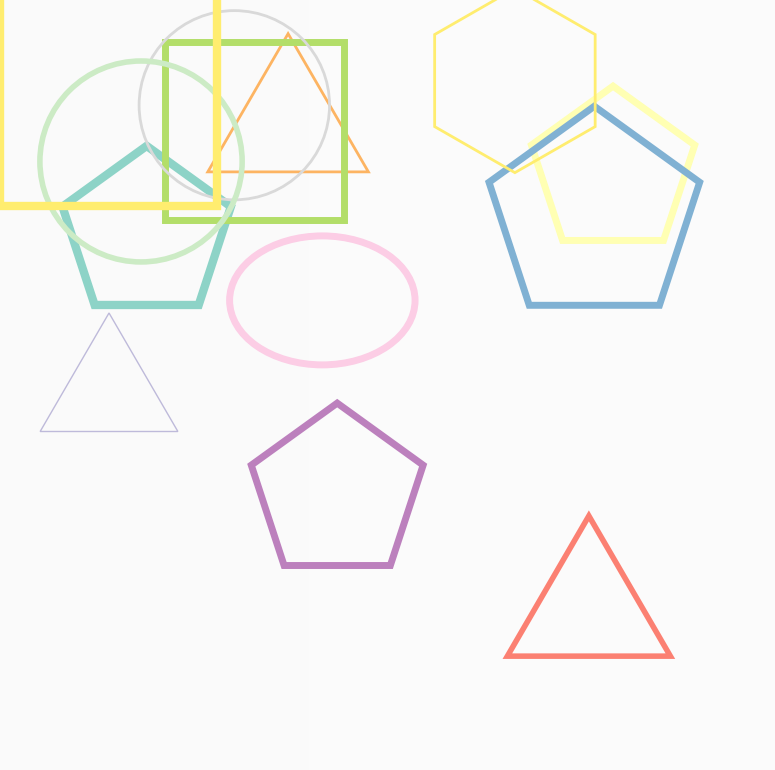[{"shape": "pentagon", "thickness": 3, "radius": 0.57, "center": [0.189, 0.696]}, {"shape": "pentagon", "thickness": 2.5, "radius": 0.55, "center": [0.791, 0.777]}, {"shape": "triangle", "thickness": 0.5, "radius": 0.51, "center": [0.141, 0.491]}, {"shape": "triangle", "thickness": 2, "radius": 0.61, "center": [0.76, 0.209]}, {"shape": "pentagon", "thickness": 2.5, "radius": 0.71, "center": [0.767, 0.719]}, {"shape": "triangle", "thickness": 1, "radius": 0.6, "center": [0.372, 0.837]}, {"shape": "square", "thickness": 2.5, "radius": 0.58, "center": [0.328, 0.83]}, {"shape": "oval", "thickness": 2.5, "radius": 0.6, "center": [0.416, 0.61]}, {"shape": "circle", "thickness": 1, "radius": 0.61, "center": [0.302, 0.863]}, {"shape": "pentagon", "thickness": 2.5, "radius": 0.58, "center": [0.435, 0.36]}, {"shape": "circle", "thickness": 2, "radius": 0.65, "center": [0.182, 0.79]}, {"shape": "hexagon", "thickness": 1, "radius": 0.6, "center": [0.664, 0.895]}, {"shape": "square", "thickness": 3, "radius": 0.7, "center": [0.14, 0.873]}]